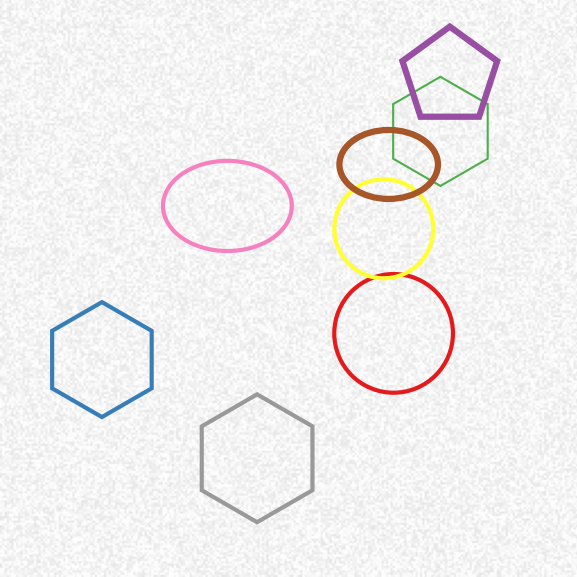[{"shape": "circle", "thickness": 2, "radius": 0.51, "center": [0.682, 0.422]}, {"shape": "hexagon", "thickness": 2, "radius": 0.5, "center": [0.176, 0.376]}, {"shape": "hexagon", "thickness": 1, "radius": 0.47, "center": [0.763, 0.772]}, {"shape": "pentagon", "thickness": 3, "radius": 0.43, "center": [0.779, 0.867]}, {"shape": "circle", "thickness": 2, "radius": 0.43, "center": [0.665, 0.603]}, {"shape": "oval", "thickness": 3, "radius": 0.43, "center": [0.673, 0.714]}, {"shape": "oval", "thickness": 2, "radius": 0.56, "center": [0.394, 0.643]}, {"shape": "hexagon", "thickness": 2, "radius": 0.55, "center": [0.445, 0.206]}]